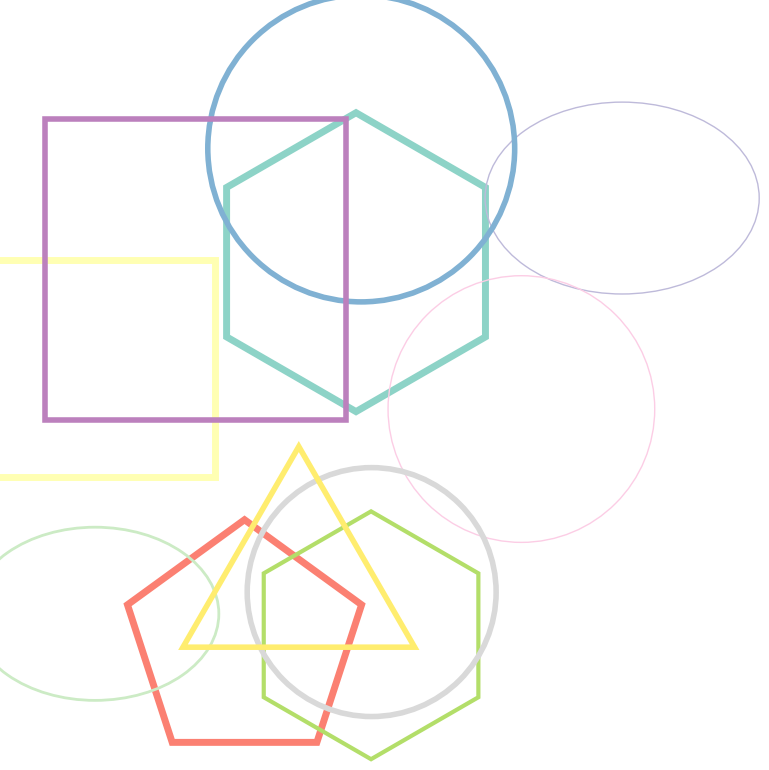[{"shape": "hexagon", "thickness": 2.5, "radius": 0.97, "center": [0.462, 0.66]}, {"shape": "square", "thickness": 2.5, "radius": 0.71, "center": [0.138, 0.521]}, {"shape": "oval", "thickness": 0.5, "radius": 0.89, "center": [0.808, 0.743]}, {"shape": "pentagon", "thickness": 2.5, "radius": 0.8, "center": [0.318, 0.165]}, {"shape": "circle", "thickness": 2, "radius": 1.0, "center": [0.469, 0.807]}, {"shape": "hexagon", "thickness": 1.5, "radius": 0.8, "center": [0.482, 0.175]}, {"shape": "circle", "thickness": 0.5, "radius": 0.87, "center": [0.677, 0.469]}, {"shape": "circle", "thickness": 2, "radius": 0.81, "center": [0.483, 0.231]}, {"shape": "square", "thickness": 2, "radius": 0.98, "center": [0.254, 0.65]}, {"shape": "oval", "thickness": 1, "radius": 0.8, "center": [0.124, 0.203]}, {"shape": "triangle", "thickness": 2, "radius": 0.87, "center": [0.388, 0.246]}]